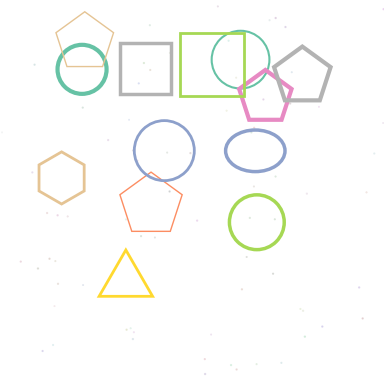[{"shape": "circle", "thickness": 1.5, "radius": 0.37, "center": [0.625, 0.845]}, {"shape": "circle", "thickness": 3, "radius": 0.32, "center": [0.213, 0.82]}, {"shape": "pentagon", "thickness": 1, "radius": 0.43, "center": [0.392, 0.468]}, {"shape": "circle", "thickness": 2, "radius": 0.39, "center": [0.427, 0.609]}, {"shape": "oval", "thickness": 2.5, "radius": 0.39, "center": [0.663, 0.608]}, {"shape": "pentagon", "thickness": 3, "radius": 0.36, "center": [0.689, 0.747]}, {"shape": "circle", "thickness": 2.5, "radius": 0.36, "center": [0.667, 0.423]}, {"shape": "square", "thickness": 2, "radius": 0.42, "center": [0.551, 0.832]}, {"shape": "triangle", "thickness": 2, "radius": 0.4, "center": [0.327, 0.27]}, {"shape": "hexagon", "thickness": 2, "radius": 0.34, "center": [0.16, 0.538]}, {"shape": "pentagon", "thickness": 1, "radius": 0.39, "center": [0.22, 0.891]}, {"shape": "pentagon", "thickness": 3, "radius": 0.39, "center": [0.785, 0.802]}, {"shape": "square", "thickness": 2.5, "radius": 0.33, "center": [0.379, 0.823]}]